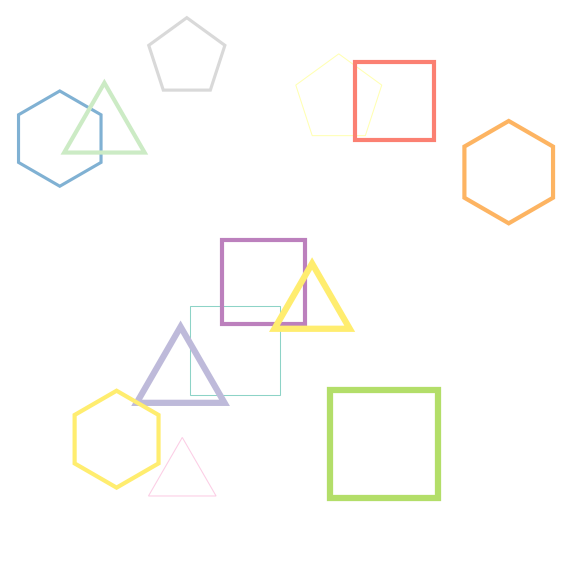[{"shape": "square", "thickness": 0.5, "radius": 0.39, "center": [0.407, 0.392]}, {"shape": "pentagon", "thickness": 0.5, "radius": 0.39, "center": [0.587, 0.828]}, {"shape": "triangle", "thickness": 3, "radius": 0.44, "center": [0.313, 0.345]}, {"shape": "square", "thickness": 2, "radius": 0.34, "center": [0.683, 0.824]}, {"shape": "hexagon", "thickness": 1.5, "radius": 0.41, "center": [0.104, 0.759]}, {"shape": "hexagon", "thickness": 2, "radius": 0.44, "center": [0.881, 0.701]}, {"shape": "square", "thickness": 3, "radius": 0.47, "center": [0.665, 0.23]}, {"shape": "triangle", "thickness": 0.5, "radius": 0.34, "center": [0.316, 0.174]}, {"shape": "pentagon", "thickness": 1.5, "radius": 0.35, "center": [0.323, 0.899]}, {"shape": "square", "thickness": 2, "radius": 0.36, "center": [0.456, 0.511]}, {"shape": "triangle", "thickness": 2, "radius": 0.4, "center": [0.181, 0.775]}, {"shape": "triangle", "thickness": 3, "radius": 0.38, "center": [0.54, 0.467]}, {"shape": "hexagon", "thickness": 2, "radius": 0.42, "center": [0.202, 0.239]}]